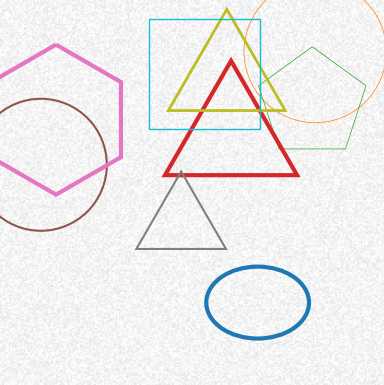[{"shape": "oval", "thickness": 3, "radius": 0.67, "center": [0.669, 0.214]}, {"shape": "circle", "thickness": 0.5, "radius": 0.92, "center": [0.819, 0.866]}, {"shape": "pentagon", "thickness": 0.5, "radius": 0.73, "center": [0.811, 0.732]}, {"shape": "triangle", "thickness": 3, "radius": 0.99, "center": [0.6, 0.644]}, {"shape": "circle", "thickness": 1.5, "radius": 0.86, "center": [0.106, 0.572]}, {"shape": "hexagon", "thickness": 3, "radius": 0.97, "center": [0.145, 0.689]}, {"shape": "triangle", "thickness": 1.5, "radius": 0.67, "center": [0.471, 0.421]}, {"shape": "triangle", "thickness": 2, "radius": 0.88, "center": [0.589, 0.801]}, {"shape": "square", "thickness": 1, "radius": 0.72, "center": [0.531, 0.808]}]